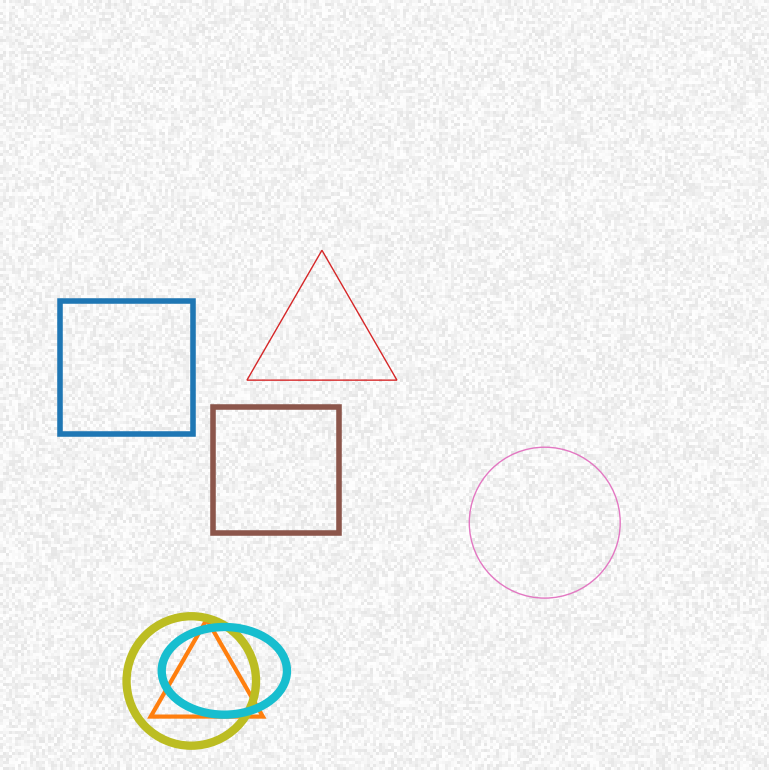[{"shape": "square", "thickness": 2, "radius": 0.43, "center": [0.164, 0.523]}, {"shape": "triangle", "thickness": 1.5, "radius": 0.42, "center": [0.269, 0.111]}, {"shape": "triangle", "thickness": 0.5, "radius": 0.56, "center": [0.418, 0.563]}, {"shape": "square", "thickness": 2, "radius": 0.41, "center": [0.359, 0.39]}, {"shape": "circle", "thickness": 0.5, "radius": 0.49, "center": [0.707, 0.321]}, {"shape": "circle", "thickness": 3, "radius": 0.42, "center": [0.248, 0.116]}, {"shape": "oval", "thickness": 3, "radius": 0.41, "center": [0.291, 0.129]}]